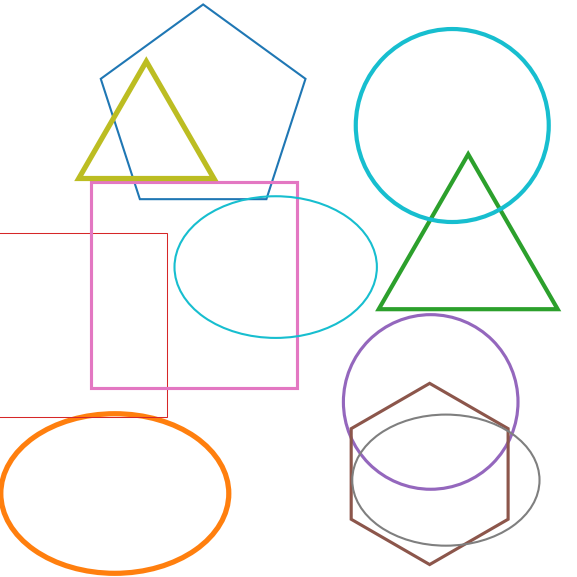[{"shape": "pentagon", "thickness": 1, "radius": 0.93, "center": [0.352, 0.805]}, {"shape": "oval", "thickness": 2.5, "radius": 0.99, "center": [0.199, 0.145]}, {"shape": "triangle", "thickness": 2, "radius": 0.89, "center": [0.811, 0.553]}, {"shape": "square", "thickness": 0.5, "radius": 0.8, "center": [0.13, 0.437]}, {"shape": "circle", "thickness": 1.5, "radius": 0.76, "center": [0.746, 0.303]}, {"shape": "hexagon", "thickness": 1.5, "radius": 0.78, "center": [0.744, 0.178]}, {"shape": "square", "thickness": 1.5, "radius": 0.89, "center": [0.336, 0.506]}, {"shape": "oval", "thickness": 1, "radius": 0.81, "center": [0.772, 0.168]}, {"shape": "triangle", "thickness": 2.5, "radius": 0.68, "center": [0.253, 0.758]}, {"shape": "circle", "thickness": 2, "radius": 0.84, "center": [0.783, 0.782]}, {"shape": "oval", "thickness": 1, "radius": 0.88, "center": [0.477, 0.537]}]